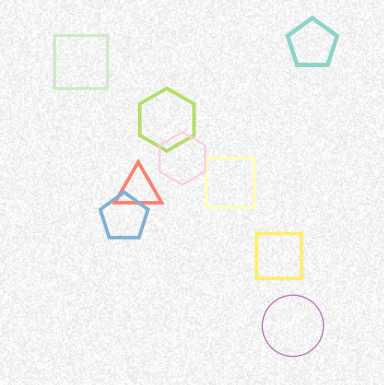[{"shape": "pentagon", "thickness": 3, "radius": 0.34, "center": [0.811, 0.886]}, {"shape": "square", "thickness": 2, "radius": 0.32, "center": [0.597, 0.527]}, {"shape": "triangle", "thickness": 2.5, "radius": 0.35, "center": [0.359, 0.509]}, {"shape": "pentagon", "thickness": 2.5, "radius": 0.33, "center": [0.322, 0.436]}, {"shape": "hexagon", "thickness": 2.5, "radius": 0.41, "center": [0.433, 0.689]}, {"shape": "hexagon", "thickness": 1.5, "radius": 0.34, "center": [0.474, 0.588]}, {"shape": "circle", "thickness": 1, "radius": 0.4, "center": [0.761, 0.154]}, {"shape": "square", "thickness": 2, "radius": 0.35, "center": [0.209, 0.84]}, {"shape": "square", "thickness": 2.5, "radius": 0.29, "center": [0.723, 0.335]}]